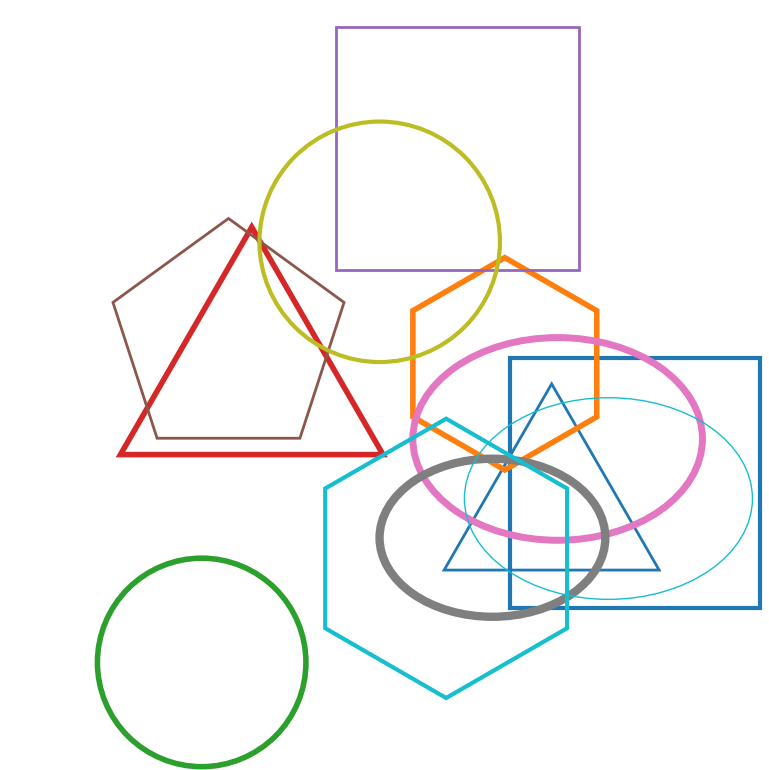[{"shape": "square", "thickness": 1.5, "radius": 0.81, "center": [0.825, 0.373]}, {"shape": "triangle", "thickness": 1, "radius": 0.81, "center": [0.716, 0.34]}, {"shape": "hexagon", "thickness": 2, "radius": 0.69, "center": [0.656, 0.528]}, {"shape": "circle", "thickness": 2, "radius": 0.68, "center": [0.262, 0.14]}, {"shape": "triangle", "thickness": 2, "radius": 0.98, "center": [0.327, 0.508]}, {"shape": "square", "thickness": 1, "radius": 0.79, "center": [0.594, 0.807]}, {"shape": "pentagon", "thickness": 1, "radius": 0.79, "center": [0.297, 0.559]}, {"shape": "oval", "thickness": 2.5, "radius": 0.94, "center": [0.724, 0.43]}, {"shape": "oval", "thickness": 3, "radius": 0.73, "center": [0.64, 0.302]}, {"shape": "circle", "thickness": 1.5, "radius": 0.78, "center": [0.493, 0.686]}, {"shape": "hexagon", "thickness": 1.5, "radius": 0.91, "center": [0.579, 0.275]}, {"shape": "oval", "thickness": 0.5, "radius": 0.94, "center": [0.79, 0.353]}]